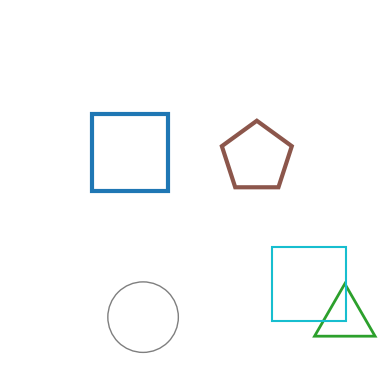[{"shape": "square", "thickness": 3, "radius": 0.5, "center": [0.338, 0.603]}, {"shape": "triangle", "thickness": 2, "radius": 0.45, "center": [0.896, 0.172]}, {"shape": "pentagon", "thickness": 3, "radius": 0.48, "center": [0.667, 0.591]}, {"shape": "circle", "thickness": 1, "radius": 0.46, "center": [0.372, 0.176]}, {"shape": "square", "thickness": 1.5, "radius": 0.48, "center": [0.803, 0.263]}]